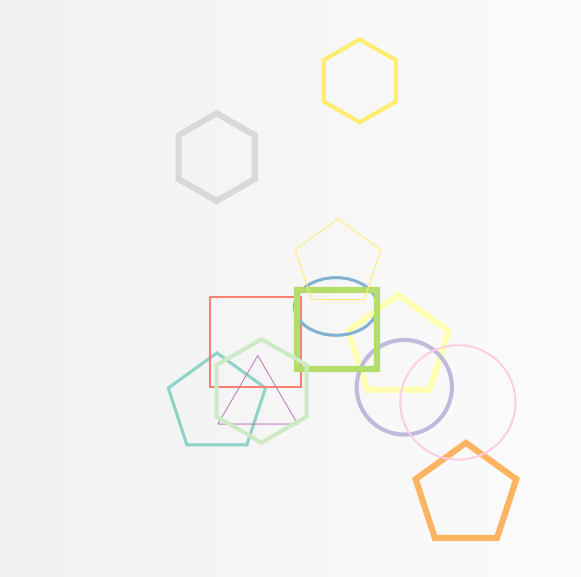[{"shape": "pentagon", "thickness": 1.5, "radius": 0.44, "center": [0.373, 0.3]}, {"shape": "pentagon", "thickness": 3, "radius": 0.45, "center": [0.685, 0.398]}, {"shape": "circle", "thickness": 2, "radius": 0.41, "center": [0.696, 0.329]}, {"shape": "square", "thickness": 1, "radius": 0.39, "center": [0.439, 0.407]}, {"shape": "oval", "thickness": 1.5, "radius": 0.36, "center": [0.578, 0.468]}, {"shape": "pentagon", "thickness": 3, "radius": 0.46, "center": [0.802, 0.141]}, {"shape": "square", "thickness": 3, "radius": 0.34, "center": [0.58, 0.429]}, {"shape": "circle", "thickness": 1, "radius": 0.5, "center": [0.788, 0.302]}, {"shape": "hexagon", "thickness": 3, "radius": 0.38, "center": [0.373, 0.727]}, {"shape": "triangle", "thickness": 0.5, "radius": 0.4, "center": [0.443, 0.304]}, {"shape": "hexagon", "thickness": 2, "radius": 0.45, "center": [0.45, 0.322]}, {"shape": "hexagon", "thickness": 2, "radius": 0.36, "center": [0.619, 0.859]}, {"shape": "pentagon", "thickness": 0.5, "radius": 0.39, "center": [0.582, 0.543]}]